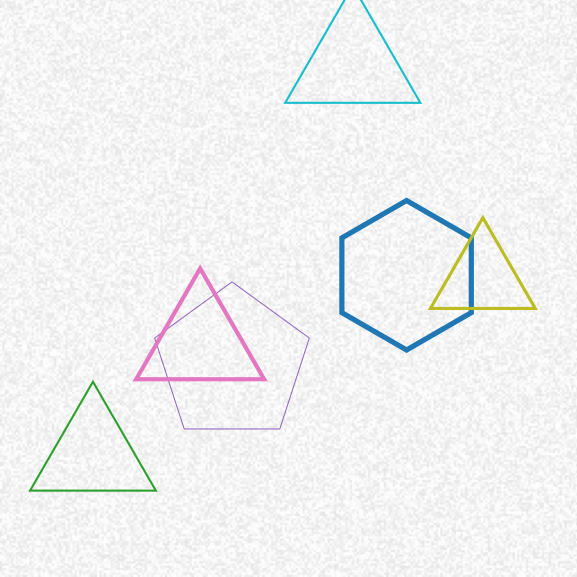[{"shape": "hexagon", "thickness": 2.5, "radius": 0.65, "center": [0.704, 0.522]}, {"shape": "triangle", "thickness": 1, "radius": 0.63, "center": [0.161, 0.212]}, {"shape": "pentagon", "thickness": 0.5, "radius": 0.7, "center": [0.402, 0.37]}, {"shape": "triangle", "thickness": 2, "radius": 0.64, "center": [0.347, 0.406]}, {"shape": "triangle", "thickness": 1.5, "radius": 0.52, "center": [0.836, 0.517]}, {"shape": "triangle", "thickness": 1, "radius": 0.68, "center": [0.611, 0.889]}]